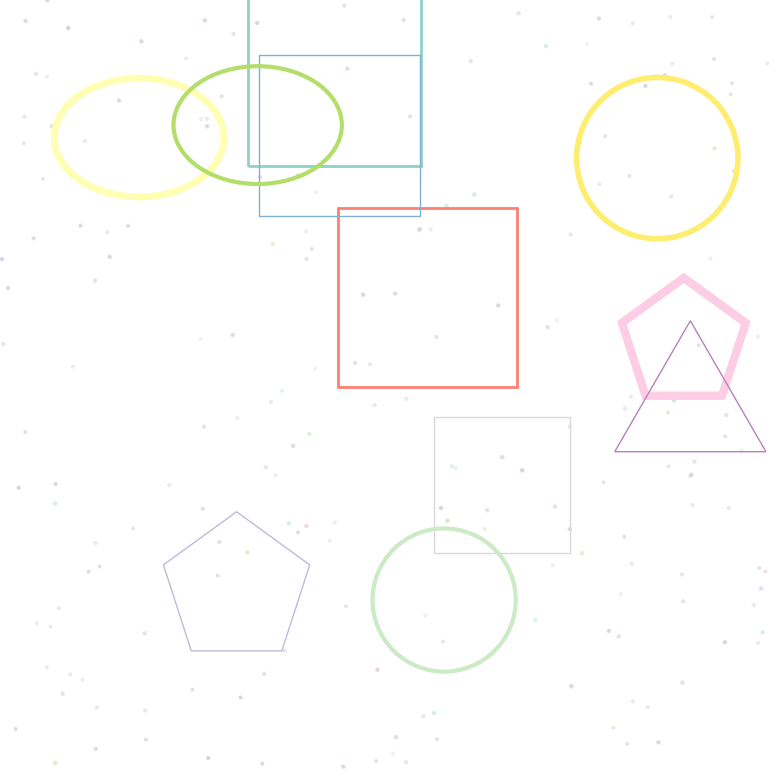[{"shape": "square", "thickness": 1, "radius": 0.56, "center": [0.434, 0.896]}, {"shape": "oval", "thickness": 2.5, "radius": 0.55, "center": [0.181, 0.821]}, {"shape": "pentagon", "thickness": 0.5, "radius": 0.5, "center": [0.307, 0.235]}, {"shape": "square", "thickness": 1, "radius": 0.58, "center": [0.555, 0.614]}, {"shape": "square", "thickness": 0.5, "radius": 0.52, "center": [0.441, 0.824]}, {"shape": "oval", "thickness": 1.5, "radius": 0.55, "center": [0.335, 0.838]}, {"shape": "pentagon", "thickness": 3, "radius": 0.42, "center": [0.888, 0.555]}, {"shape": "square", "thickness": 0.5, "radius": 0.44, "center": [0.652, 0.37]}, {"shape": "triangle", "thickness": 0.5, "radius": 0.57, "center": [0.897, 0.47]}, {"shape": "circle", "thickness": 1.5, "radius": 0.46, "center": [0.577, 0.221]}, {"shape": "circle", "thickness": 2, "radius": 0.52, "center": [0.854, 0.795]}]